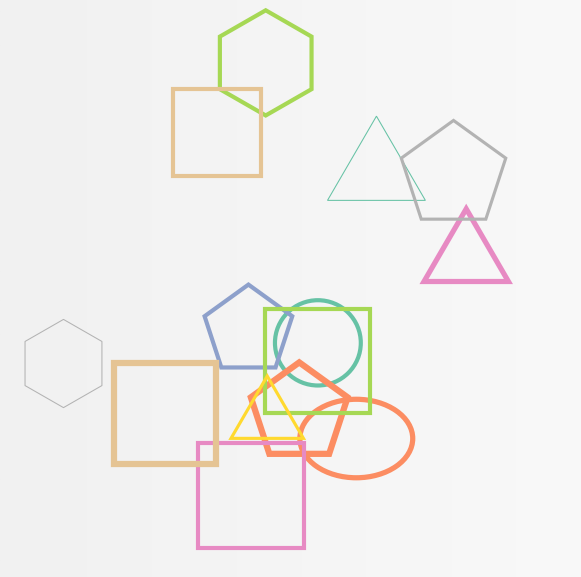[{"shape": "circle", "thickness": 2, "radius": 0.37, "center": [0.547, 0.405]}, {"shape": "triangle", "thickness": 0.5, "radius": 0.49, "center": [0.648, 0.701]}, {"shape": "pentagon", "thickness": 3, "radius": 0.44, "center": [0.515, 0.284]}, {"shape": "oval", "thickness": 2.5, "radius": 0.49, "center": [0.613, 0.24]}, {"shape": "pentagon", "thickness": 2, "radius": 0.4, "center": [0.427, 0.427]}, {"shape": "triangle", "thickness": 2.5, "radius": 0.42, "center": [0.802, 0.554]}, {"shape": "square", "thickness": 2, "radius": 0.45, "center": [0.432, 0.141]}, {"shape": "hexagon", "thickness": 2, "radius": 0.46, "center": [0.457, 0.89]}, {"shape": "square", "thickness": 2, "radius": 0.45, "center": [0.546, 0.374]}, {"shape": "triangle", "thickness": 1.5, "radius": 0.36, "center": [0.46, 0.276]}, {"shape": "square", "thickness": 3, "radius": 0.44, "center": [0.284, 0.283]}, {"shape": "square", "thickness": 2, "radius": 0.38, "center": [0.373, 0.77]}, {"shape": "hexagon", "thickness": 0.5, "radius": 0.38, "center": [0.109, 0.37]}, {"shape": "pentagon", "thickness": 1.5, "radius": 0.47, "center": [0.78, 0.696]}]